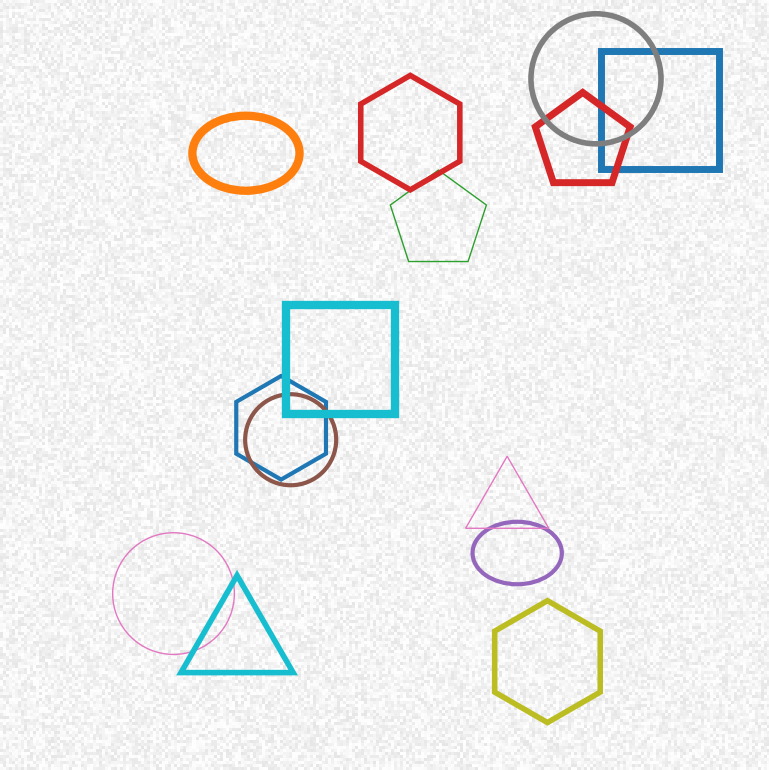[{"shape": "square", "thickness": 2.5, "radius": 0.38, "center": [0.857, 0.857]}, {"shape": "hexagon", "thickness": 1.5, "radius": 0.34, "center": [0.365, 0.444]}, {"shape": "oval", "thickness": 3, "radius": 0.35, "center": [0.319, 0.801]}, {"shape": "pentagon", "thickness": 0.5, "radius": 0.33, "center": [0.569, 0.713]}, {"shape": "pentagon", "thickness": 2.5, "radius": 0.32, "center": [0.757, 0.815]}, {"shape": "hexagon", "thickness": 2, "radius": 0.37, "center": [0.533, 0.828]}, {"shape": "oval", "thickness": 1.5, "radius": 0.29, "center": [0.672, 0.282]}, {"shape": "circle", "thickness": 1.5, "radius": 0.3, "center": [0.377, 0.429]}, {"shape": "circle", "thickness": 0.5, "radius": 0.4, "center": [0.225, 0.229]}, {"shape": "triangle", "thickness": 0.5, "radius": 0.31, "center": [0.659, 0.345]}, {"shape": "circle", "thickness": 2, "radius": 0.42, "center": [0.774, 0.898]}, {"shape": "hexagon", "thickness": 2, "radius": 0.4, "center": [0.711, 0.141]}, {"shape": "square", "thickness": 3, "radius": 0.35, "center": [0.442, 0.533]}, {"shape": "triangle", "thickness": 2, "radius": 0.42, "center": [0.308, 0.169]}]